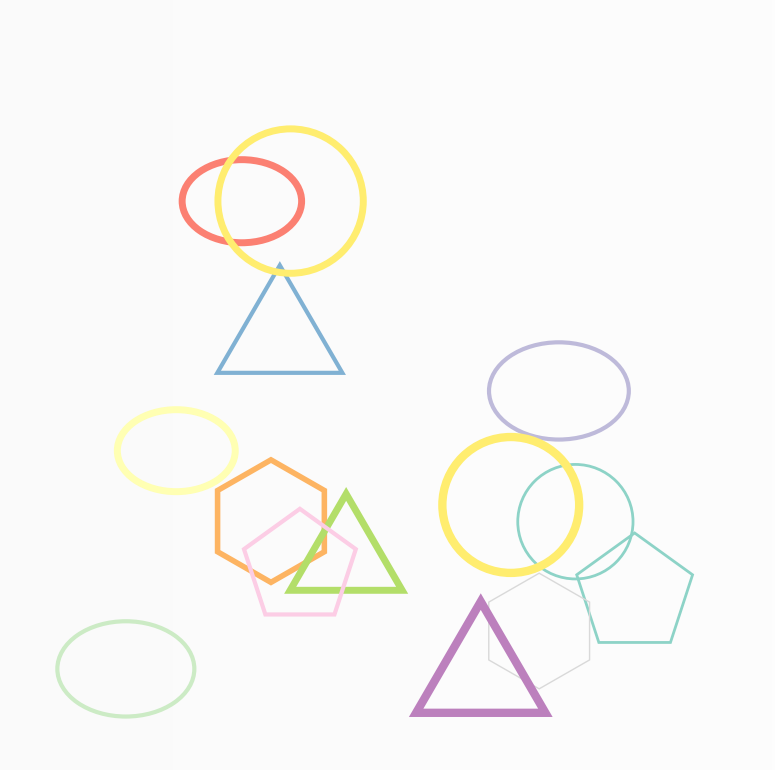[{"shape": "pentagon", "thickness": 1, "radius": 0.39, "center": [0.819, 0.229]}, {"shape": "circle", "thickness": 1, "radius": 0.37, "center": [0.742, 0.322]}, {"shape": "oval", "thickness": 2.5, "radius": 0.38, "center": [0.227, 0.415]}, {"shape": "oval", "thickness": 1.5, "radius": 0.45, "center": [0.721, 0.492]}, {"shape": "oval", "thickness": 2.5, "radius": 0.39, "center": [0.312, 0.739]}, {"shape": "triangle", "thickness": 1.5, "radius": 0.47, "center": [0.361, 0.562]}, {"shape": "hexagon", "thickness": 2, "radius": 0.4, "center": [0.35, 0.323]}, {"shape": "triangle", "thickness": 2.5, "radius": 0.42, "center": [0.447, 0.275]}, {"shape": "pentagon", "thickness": 1.5, "radius": 0.38, "center": [0.387, 0.263]}, {"shape": "hexagon", "thickness": 0.5, "radius": 0.38, "center": [0.696, 0.18]}, {"shape": "triangle", "thickness": 3, "radius": 0.48, "center": [0.62, 0.122]}, {"shape": "oval", "thickness": 1.5, "radius": 0.44, "center": [0.162, 0.131]}, {"shape": "circle", "thickness": 3, "radius": 0.44, "center": [0.659, 0.344]}, {"shape": "circle", "thickness": 2.5, "radius": 0.47, "center": [0.375, 0.739]}]